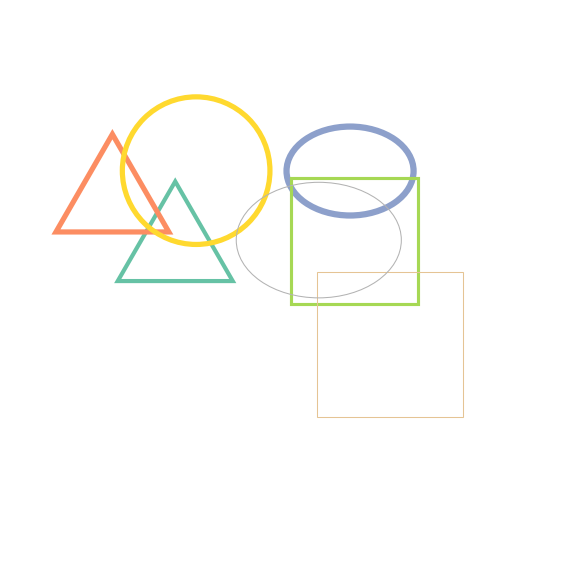[{"shape": "triangle", "thickness": 2, "radius": 0.57, "center": [0.303, 0.57]}, {"shape": "triangle", "thickness": 2.5, "radius": 0.56, "center": [0.195, 0.654]}, {"shape": "oval", "thickness": 3, "radius": 0.55, "center": [0.606, 0.703]}, {"shape": "square", "thickness": 1.5, "radius": 0.55, "center": [0.614, 0.582]}, {"shape": "circle", "thickness": 2.5, "radius": 0.64, "center": [0.34, 0.704]}, {"shape": "square", "thickness": 0.5, "radius": 0.63, "center": [0.675, 0.402]}, {"shape": "oval", "thickness": 0.5, "radius": 0.71, "center": [0.552, 0.583]}]